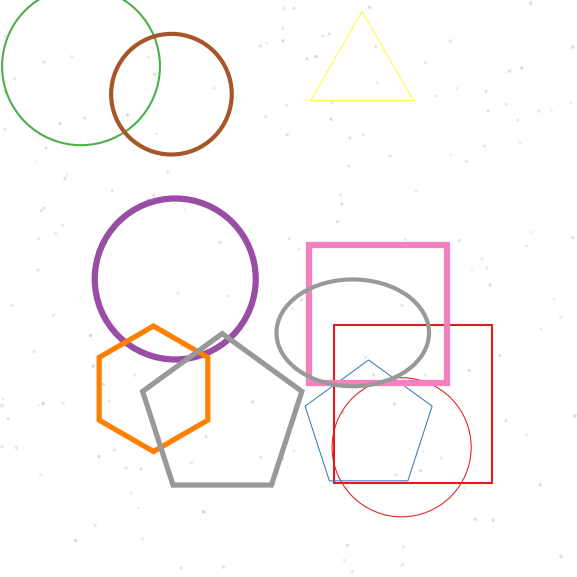[{"shape": "square", "thickness": 1, "radius": 0.68, "center": [0.716, 0.299]}, {"shape": "circle", "thickness": 0.5, "radius": 0.6, "center": [0.695, 0.225]}, {"shape": "pentagon", "thickness": 0.5, "radius": 0.58, "center": [0.638, 0.26]}, {"shape": "circle", "thickness": 1, "radius": 0.68, "center": [0.14, 0.884]}, {"shape": "circle", "thickness": 3, "radius": 0.7, "center": [0.303, 0.516]}, {"shape": "hexagon", "thickness": 2.5, "radius": 0.54, "center": [0.266, 0.326]}, {"shape": "triangle", "thickness": 0.5, "radius": 0.51, "center": [0.627, 0.876]}, {"shape": "circle", "thickness": 2, "radius": 0.52, "center": [0.297, 0.836]}, {"shape": "square", "thickness": 3, "radius": 0.6, "center": [0.655, 0.455]}, {"shape": "oval", "thickness": 2, "radius": 0.66, "center": [0.611, 0.423]}, {"shape": "pentagon", "thickness": 2.5, "radius": 0.72, "center": [0.385, 0.277]}]